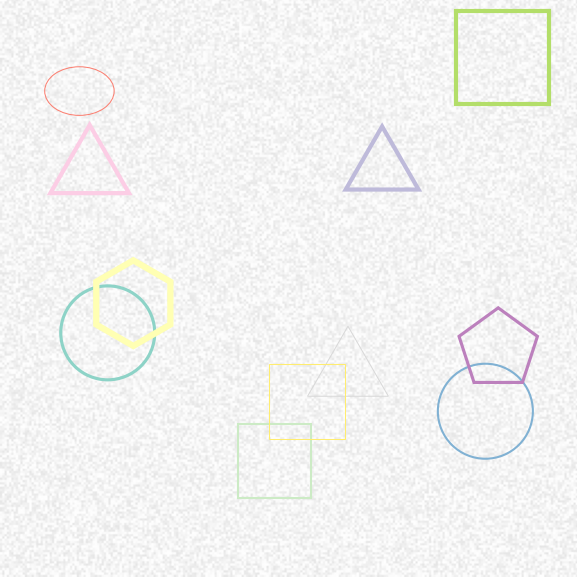[{"shape": "circle", "thickness": 1.5, "radius": 0.41, "center": [0.187, 0.423]}, {"shape": "hexagon", "thickness": 3, "radius": 0.37, "center": [0.231, 0.474]}, {"shape": "triangle", "thickness": 2, "radius": 0.36, "center": [0.662, 0.707]}, {"shape": "oval", "thickness": 0.5, "radius": 0.3, "center": [0.138, 0.841]}, {"shape": "circle", "thickness": 1, "radius": 0.41, "center": [0.84, 0.287]}, {"shape": "square", "thickness": 2, "radius": 0.4, "center": [0.87, 0.9]}, {"shape": "triangle", "thickness": 2, "radius": 0.39, "center": [0.155, 0.704]}, {"shape": "triangle", "thickness": 0.5, "radius": 0.4, "center": [0.603, 0.353]}, {"shape": "pentagon", "thickness": 1.5, "radius": 0.36, "center": [0.863, 0.395]}, {"shape": "square", "thickness": 1, "radius": 0.32, "center": [0.475, 0.201]}, {"shape": "square", "thickness": 0.5, "radius": 0.33, "center": [0.532, 0.304]}]